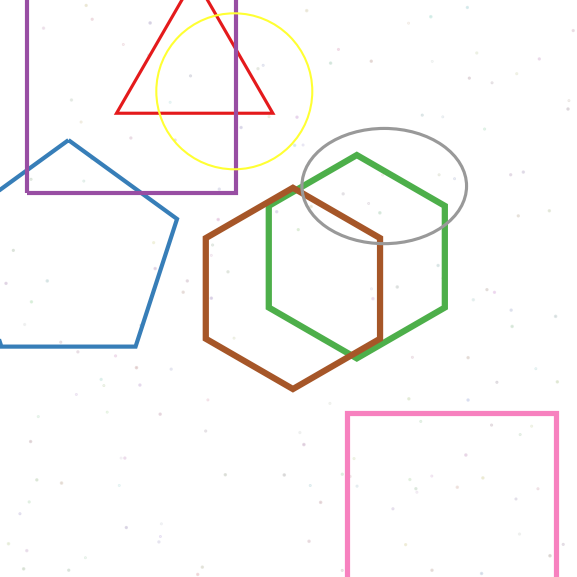[{"shape": "triangle", "thickness": 1.5, "radius": 0.78, "center": [0.337, 0.881]}, {"shape": "pentagon", "thickness": 2, "radius": 0.99, "center": [0.119, 0.559]}, {"shape": "hexagon", "thickness": 3, "radius": 0.88, "center": [0.618, 0.555]}, {"shape": "square", "thickness": 2, "radius": 0.91, "center": [0.228, 0.846]}, {"shape": "circle", "thickness": 1, "radius": 0.68, "center": [0.406, 0.841]}, {"shape": "hexagon", "thickness": 3, "radius": 0.87, "center": [0.507, 0.5]}, {"shape": "square", "thickness": 2.5, "radius": 0.9, "center": [0.782, 0.103]}, {"shape": "oval", "thickness": 1.5, "radius": 0.71, "center": [0.665, 0.677]}]